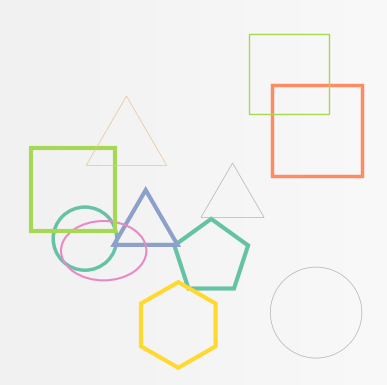[{"shape": "circle", "thickness": 2.5, "radius": 0.41, "center": [0.219, 0.38]}, {"shape": "pentagon", "thickness": 3, "radius": 0.5, "center": [0.545, 0.332]}, {"shape": "square", "thickness": 2.5, "radius": 0.59, "center": [0.818, 0.661]}, {"shape": "triangle", "thickness": 3, "radius": 0.47, "center": [0.376, 0.411]}, {"shape": "oval", "thickness": 1.5, "radius": 0.55, "center": [0.268, 0.349]}, {"shape": "square", "thickness": 1, "radius": 0.52, "center": [0.746, 0.807]}, {"shape": "square", "thickness": 3, "radius": 0.54, "center": [0.188, 0.507]}, {"shape": "hexagon", "thickness": 3, "radius": 0.56, "center": [0.46, 0.156]}, {"shape": "triangle", "thickness": 0.5, "radius": 0.6, "center": [0.326, 0.63]}, {"shape": "triangle", "thickness": 0.5, "radius": 0.47, "center": [0.6, 0.482]}, {"shape": "circle", "thickness": 0.5, "radius": 0.59, "center": [0.816, 0.188]}]